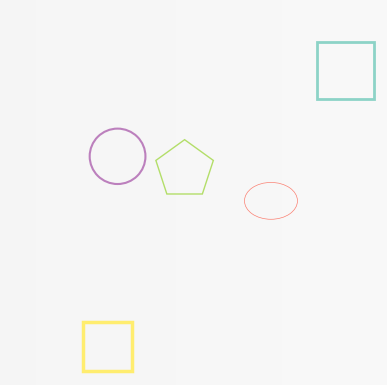[{"shape": "square", "thickness": 2, "radius": 0.37, "center": [0.891, 0.817]}, {"shape": "oval", "thickness": 0.5, "radius": 0.34, "center": [0.699, 0.478]}, {"shape": "pentagon", "thickness": 1, "radius": 0.39, "center": [0.476, 0.559]}, {"shape": "circle", "thickness": 1.5, "radius": 0.36, "center": [0.303, 0.594]}, {"shape": "square", "thickness": 2.5, "radius": 0.32, "center": [0.277, 0.1]}]